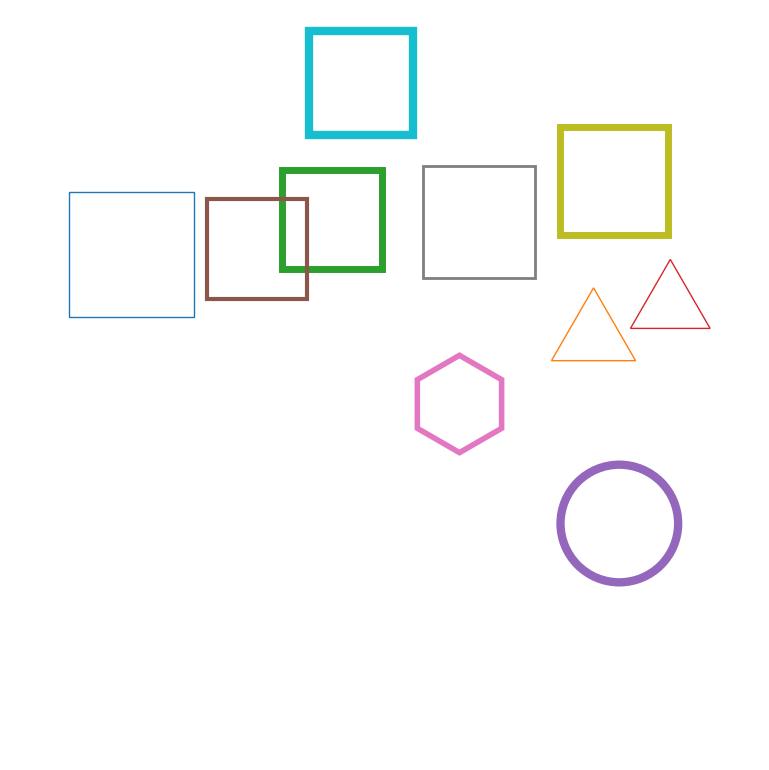[{"shape": "square", "thickness": 0.5, "radius": 0.41, "center": [0.171, 0.67]}, {"shape": "triangle", "thickness": 0.5, "radius": 0.32, "center": [0.771, 0.563]}, {"shape": "square", "thickness": 2.5, "radius": 0.32, "center": [0.431, 0.715]}, {"shape": "triangle", "thickness": 0.5, "radius": 0.3, "center": [0.871, 0.603]}, {"shape": "circle", "thickness": 3, "radius": 0.38, "center": [0.804, 0.32]}, {"shape": "square", "thickness": 1.5, "radius": 0.33, "center": [0.334, 0.677]}, {"shape": "hexagon", "thickness": 2, "radius": 0.32, "center": [0.597, 0.475]}, {"shape": "square", "thickness": 1, "radius": 0.36, "center": [0.622, 0.711]}, {"shape": "square", "thickness": 2.5, "radius": 0.35, "center": [0.798, 0.765]}, {"shape": "square", "thickness": 3, "radius": 0.34, "center": [0.469, 0.893]}]